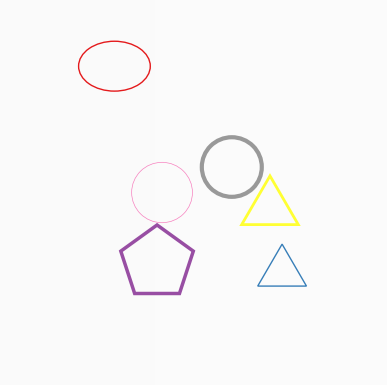[{"shape": "oval", "thickness": 1, "radius": 0.46, "center": [0.295, 0.828]}, {"shape": "triangle", "thickness": 1, "radius": 0.36, "center": [0.728, 0.293]}, {"shape": "pentagon", "thickness": 2.5, "radius": 0.49, "center": [0.405, 0.317]}, {"shape": "triangle", "thickness": 2, "radius": 0.42, "center": [0.697, 0.459]}, {"shape": "circle", "thickness": 0.5, "radius": 0.39, "center": [0.418, 0.5]}, {"shape": "circle", "thickness": 3, "radius": 0.39, "center": [0.598, 0.566]}]